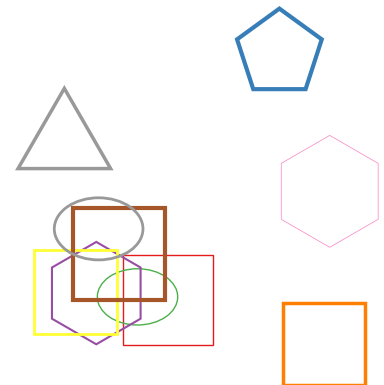[{"shape": "square", "thickness": 1, "radius": 0.58, "center": [0.436, 0.221]}, {"shape": "pentagon", "thickness": 3, "radius": 0.58, "center": [0.726, 0.862]}, {"shape": "oval", "thickness": 1, "radius": 0.52, "center": [0.357, 0.229]}, {"shape": "hexagon", "thickness": 1.5, "radius": 0.66, "center": [0.25, 0.239]}, {"shape": "square", "thickness": 2.5, "radius": 0.53, "center": [0.842, 0.106]}, {"shape": "square", "thickness": 2, "radius": 0.54, "center": [0.195, 0.241]}, {"shape": "square", "thickness": 3, "radius": 0.59, "center": [0.309, 0.341]}, {"shape": "hexagon", "thickness": 0.5, "radius": 0.73, "center": [0.856, 0.503]}, {"shape": "oval", "thickness": 2, "radius": 0.58, "center": [0.256, 0.406]}, {"shape": "triangle", "thickness": 2.5, "radius": 0.69, "center": [0.167, 0.632]}]